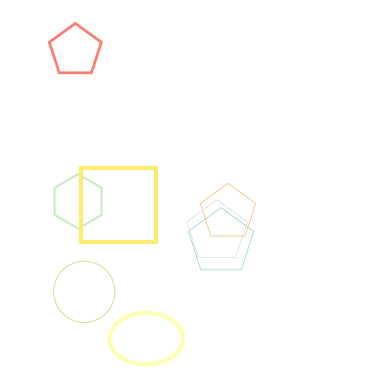[{"shape": "pentagon", "thickness": 0.5, "radius": 0.45, "center": [0.574, 0.371]}, {"shape": "oval", "thickness": 3, "radius": 0.48, "center": [0.38, 0.121]}, {"shape": "pentagon", "thickness": 2, "radius": 0.36, "center": [0.196, 0.868]}, {"shape": "pentagon", "thickness": 0.5, "radius": 0.38, "center": [0.592, 0.448]}, {"shape": "circle", "thickness": 0.5, "radius": 0.4, "center": [0.219, 0.242]}, {"shape": "pentagon", "thickness": 0.5, "radius": 0.41, "center": [0.564, 0.398]}, {"shape": "hexagon", "thickness": 1.5, "radius": 0.35, "center": [0.203, 0.477]}, {"shape": "square", "thickness": 3, "radius": 0.49, "center": [0.308, 0.468]}]